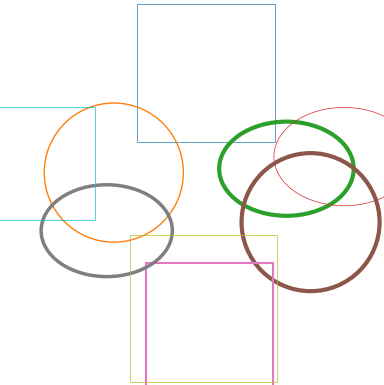[{"shape": "square", "thickness": 0.5, "radius": 0.9, "center": [0.536, 0.811]}, {"shape": "circle", "thickness": 1, "radius": 0.9, "center": [0.296, 0.552]}, {"shape": "oval", "thickness": 3, "radius": 0.87, "center": [0.744, 0.562]}, {"shape": "oval", "thickness": 0.5, "radius": 0.91, "center": [0.894, 0.593]}, {"shape": "circle", "thickness": 3, "radius": 0.9, "center": [0.807, 0.423]}, {"shape": "square", "thickness": 1.5, "radius": 0.83, "center": [0.544, 0.152]}, {"shape": "oval", "thickness": 2.5, "radius": 0.85, "center": [0.277, 0.401]}, {"shape": "square", "thickness": 0.5, "radius": 0.96, "center": [0.529, 0.198]}, {"shape": "square", "thickness": 0.5, "radius": 0.74, "center": [0.101, 0.575]}]